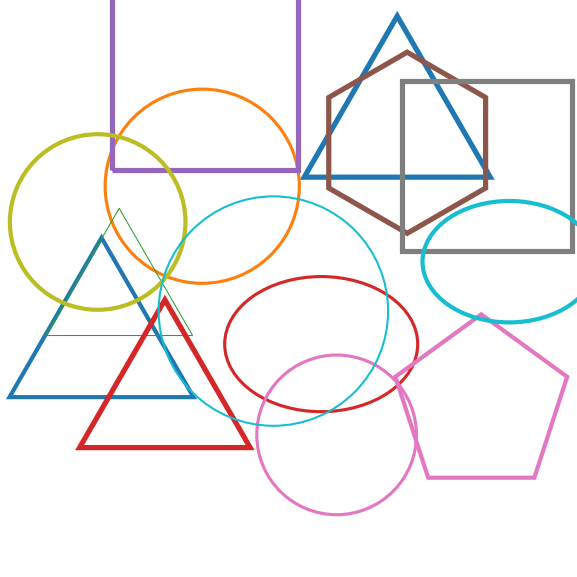[{"shape": "triangle", "thickness": 2, "radius": 0.92, "center": [0.176, 0.403]}, {"shape": "triangle", "thickness": 2.5, "radius": 0.93, "center": [0.688, 0.785]}, {"shape": "circle", "thickness": 1.5, "radius": 0.84, "center": [0.35, 0.677]}, {"shape": "triangle", "thickness": 0.5, "radius": 0.73, "center": [0.206, 0.492]}, {"shape": "triangle", "thickness": 2.5, "radius": 0.85, "center": [0.285, 0.309]}, {"shape": "oval", "thickness": 1.5, "radius": 0.84, "center": [0.556, 0.403]}, {"shape": "square", "thickness": 2.5, "radius": 0.81, "center": [0.355, 0.867]}, {"shape": "hexagon", "thickness": 2.5, "radius": 0.78, "center": [0.705, 0.752]}, {"shape": "circle", "thickness": 1.5, "radius": 0.69, "center": [0.583, 0.246]}, {"shape": "pentagon", "thickness": 2, "radius": 0.78, "center": [0.833, 0.298]}, {"shape": "square", "thickness": 2.5, "radius": 0.74, "center": [0.844, 0.712]}, {"shape": "circle", "thickness": 2, "radius": 0.76, "center": [0.169, 0.615]}, {"shape": "circle", "thickness": 1, "radius": 0.99, "center": [0.473, 0.46]}, {"shape": "oval", "thickness": 2, "radius": 0.75, "center": [0.882, 0.546]}]